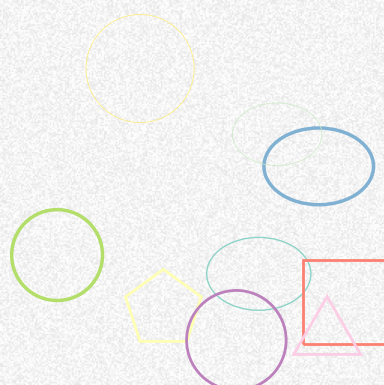[{"shape": "oval", "thickness": 1, "radius": 0.68, "center": [0.672, 0.289]}, {"shape": "pentagon", "thickness": 2, "radius": 0.52, "center": [0.424, 0.197]}, {"shape": "square", "thickness": 2, "radius": 0.55, "center": [0.896, 0.216]}, {"shape": "oval", "thickness": 2.5, "radius": 0.71, "center": [0.828, 0.568]}, {"shape": "circle", "thickness": 2.5, "radius": 0.59, "center": [0.148, 0.337]}, {"shape": "triangle", "thickness": 2, "radius": 0.5, "center": [0.85, 0.13]}, {"shape": "circle", "thickness": 2, "radius": 0.65, "center": [0.614, 0.116]}, {"shape": "oval", "thickness": 0.5, "radius": 0.58, "center": [0.72, 0.651]}, {"shape": "circle", "thickness": 0.5, "radius": 0.7, "center": [0.364, 0.822]}]